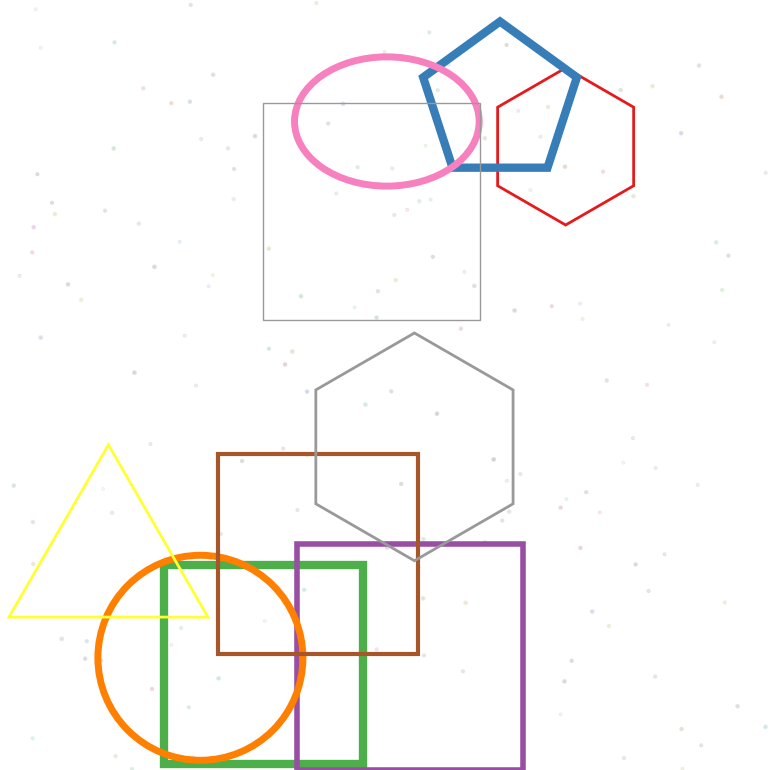[{"shape": "hexagon", "thickness": 1, "radius": 0.51, "center": [0.735, 0.81]}, {"shape": "pentagon", "thickness": 3, "radius": 0.52, "center": [0.649, 0.867]}, {"shape": "square", "thickness": 3, "radius": 0.64, "center": [0.342, 0.137]}, {"shape": "square", "thickness": 2, "radius": 0.73, "center": [0.533, 0.147]}, {"shape": "circle", "thickness": 2.5, "radius": 0.67, "center": [0.26, 0.146]}, {"shape": "triangle", "thickness": 1, "radius": 0.75, "center": [0.141, 0.273]}, {"shape": "square", "thickness": 1.5, "radius": 0.65, "center": [0.413, 0.281]}, {"shape": "oval", "thickness": 2.5, "radius": 0.6, "center": [0.502, 0.842]}, {"shape": "square", "thickness": 0.5, "radius": 0.7, "center": [0.482, 0.725]}, {"shape": "hexagon", "thickness": 1, "radius": 0.74, "center": [0.538, 0.42]}]